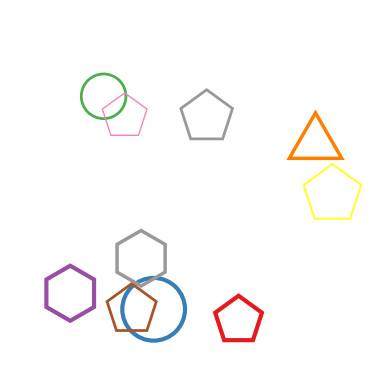[{"shape": "pentagon", "thickness": 3, "radius": 0.32, "center": [0.62, 0.168]}, {"shape": "circle", "thickness": 3, "radius": 0.41, "center": [0.399, 0.197]}, {"shape": "circle", "thickness": 2, "radius": 0.29, "center": [0.269, 0.75]}, {"shape": "hexagon", "thickness": 3, "radius": 0.36, "center": [0.182, 0.238]}, {"shape": "triangle", "thickness": 2.5, "radius": 0.39, "center": [0.82, 0.628]}, {"shape": "pentagon", "thickness": 1.5, "radius": 0.39, "center": [0.863, 0.495]}, {"shape": "pentagon", "thickness": 2, "radius": 0.34, "center": [0.342, 0.196]}, {"shape": "pentagon", "thickness": 1, "radius": 0.3, "center": [0.324, 0.698]}, {"shape": "pentagon", "thickness": 2, "radius": 0.35, "center": [0.537, 0.696]}, {"shape": "hexagon", "thickness": 2.5, "radius": 0.36, "center": [0.366, 0.329]}]